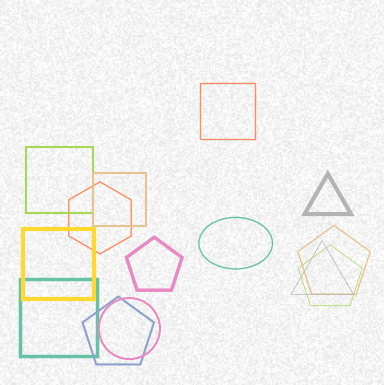[{"shape": "square", "thickness": 2.5, "radius": 0.5, "center": [0.152, 0.175]}, {"shape": "oval", "thickness": 1, "radius": 0.48, "center": [0.612, 0.368]}, {"shape": "hexagon", "thickness": 1, "radius": 0.47, "center": [0.26, 0.434]}, {"shape": "square", "thickness": 1, "radius": 0.36, "center": [0.591, 0.712]}, {"shape": "pentagon", "thickness": 1.5, "radius": 0.49, "center": [0.307, 0.132]}, {"shape": "pentagon", "thickness": 2.5, "radius": 0.38, "center": [0.401, 0.308]}, {"shape": "circle", "thickness": 1.5, "radius": 0.4, "center": [0.336, 0.147]}, {"shape": "square", "thickness": 1.5, "radius": 0.43, "center": [0.155, 0.534]}, {"shape": "pentagon", "thickness": 0.5, "radius": 0.44, "center": [0.858, 0.277]}, {"shape": "square", "thickness": 3, "radius": 0.46, "center": [0.152, 0.315]}, {"shape": "pentagon", "thickness": 1, "radius": 0.49, "center": [0.868, 0.316]}, {"shape": "square", "thickness": 1.5, "radius": 0.35, "center": [0.311, 0.481]}, {"shape": "triangle", "thickness": 0.5, "radius": 0.47, "center": [0.837, 0.282]}, {"shape": "triangle", "thickness": 3, "radius": 0.35, "center": [0.851, 0.479]}]